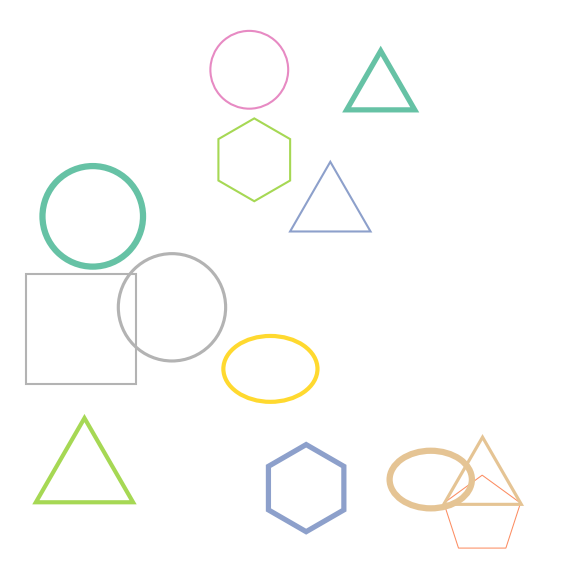[{"shape": "triangle", "thickness": 2.5, "radius": 0.34, "center": [0.659, 0.843]}, {"shape": "circle", "thickness": 3, "radius": 0.44, "center": [0.161, 0.625]}, {"shape": "pentagon", "thickness": 0.5, "radius": 0.35, "center": [0.835, 0.107]}, {"shape": "hexagon", "thickness": 2.5, "radius": 0.38, "center": [0.53, 0.154]}, {"shape": "triangle", "thickness": 1, "radius": 0.4, "center": [0.572, 0.639]}, {"shape": "circle", "thickness": 1, "radius": 0.34, "center": [0.432, 0.878]}, {"shape": "triangle", "thickness": 2, "radius": 0.49, "center": [0.146, 0.178]}, {"shape": "hexagon", "thickness": 1, "radius": 0.36, "center": [0.44, 0.722]}, {"shape": "oval", "thickness": 2, "radius": 0.41, "center": [0.468, 0.36]}, {"shape": "triangle", "thickness": 1.5, "radius": 0.39, "center": [0.836, 0.165]}, {"shape": "oval", "thickness": 3, "radius": 0.36, "center": [0.746, 0.169]}, {"shape": "circle", "thickness": 1.5, "radius": 0.46, "center": [0.298, 0.467]}, {"shape": "square", "thickness": 1, "radius": 0.48, "center": [0.14, 0.429]}]